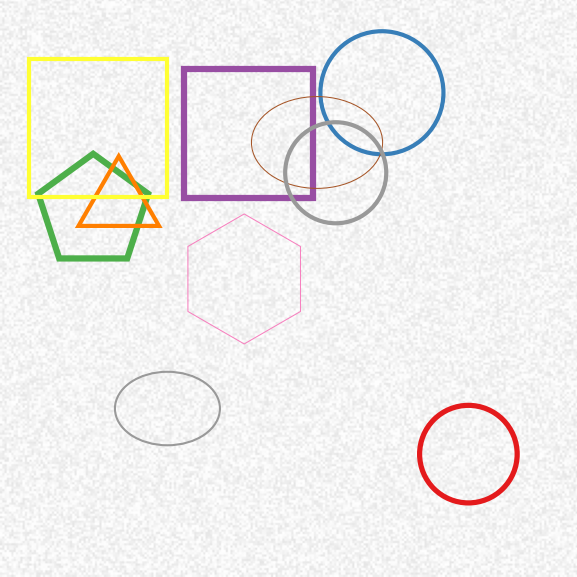[{"shape": "circle", "thickness": 2.5, "radius": 0.42, "center": [0.811, 0.213]}, {"shape": "circle", "thickness": 2, "radius": 0.53, "center": [0.661, 0.839]}, {"shape": "pentagon", "thickness": 3, "radius": 0.5, "center": [0.161, 0.633]}, {"shape": "square", "thickness": 3, "radius": 0.56, "center": [0.43, 0.768]}, {"shape": "triangle", "thickness": 2, "radius": 0.4, "center": [0.206, 0.648]}, {"shape": "square", "thickness": 2, "radius": 0.6, "center": [0.17, 0.777]}, {"shape": "oval", "thickness": 0.5, "radius": 0.57, "center": [0.549, 0.752]}, {"shape": "hexagon", "thickness": 0.5, "radius": 0.56, "center": [0.423, 0.516]}, {"shape": "oval", "thickness": 1, "radius": 0.45, "center": [0.29, 0.292]}, {"shape": "circle", "thickness": 2, "radius": 0.44, "center": [0.581, 0.7]}]